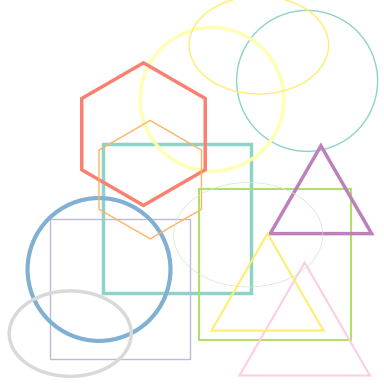[{"shape": "circle", "thickness": 1, "radius": 0.92, "center": [0.798, 0.79]}, {"shape": "square", "thickness": 2.5, "radius": 0.96, "center": [0.459, 0.433]}, {"shape": "circle", "thickness": 2.5, "radius": 0.93, "center": [0.551, 0.742]}, {"shape": "square", "thickness": 1, "radius": 0.91, "center": [0.311, 0.249]}, {"shape": "hexagon", "thickness": 2.5, "radius": 0.93, "center": [0.373, 0.652]}, {"shape": "circle", "thickness": 3, "radius": 0.93, "center": [0.257, 0.3]}, {"shape": "hexagon", "thickness": 1, "radius": 0.77, "center": [0.39, 0.533]}, {"shape": "square", "thickness": 1.5, "radius": 0.98, "center": [0.714, 0.313]}, {"shape": "triangle", "thickness": 1.5, "radius": 0.98, "center": [0.791, 0.122]}, {"shape": "oval", "thickness": 2.5, "radius": 0.79, "center": [0.182, 0.133]}, {"shape": "triangle", "thickness": 2.5, "radius": 0.76, "center": [0.834, 0.469]}, {"shape": "oval", "thickness": 0.5, "radius": 0.97, "center": [0.645, 0.39]}, {"shape": "oval", "thickness": 1, "radius": 0.91, "center": [0.672, 0.883]}, {"shape": "triangle", "thickness": 1.5, "radius": 0.84, "center": [0.695, 0.225]}]